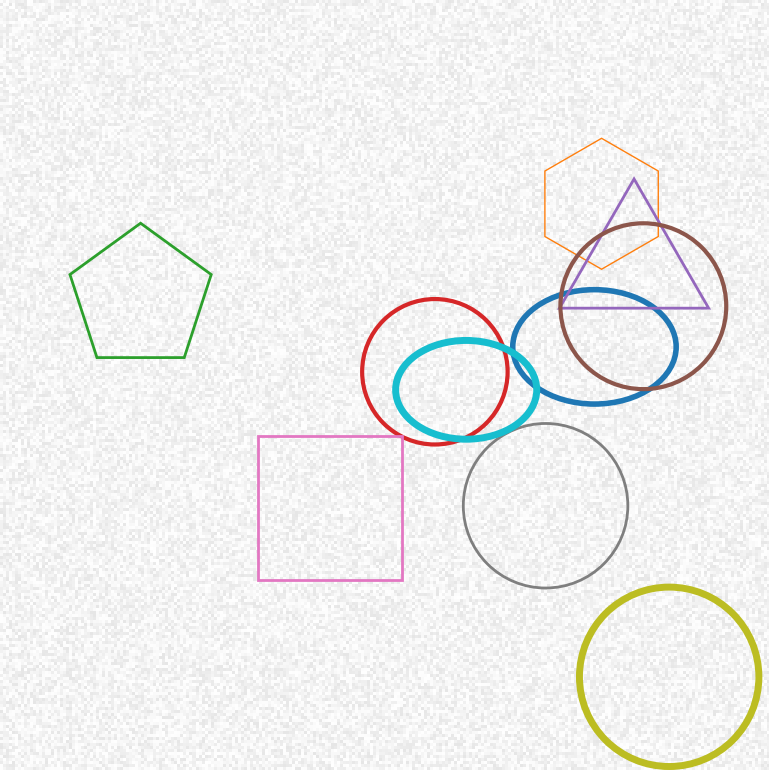[{"shape": "oval", "thickness": 2, "radius": 0.53, "center": [0.772, 0.55]}, {"shape": "hexagon", "thickness": 0.5, "radius": 0.43, "center": [0.781, 0.735]}, {"shape": "pentagon", "thickness": 1, "radius": 0.48, "center": [0.183, 0.614]}, {"shape": "circle", "thickness": 1.5, "radius": 0.47, "center": [0.565, 0.517]}, {"shape": "triangle", "thickness": 1, "radius": 0.56, "center": [0.823, 0.656]}, {"shape": "circle", "thickness": 1.5, "radius": 0.54, "center": [0.835, 0.602]}, {"shape": "square", "thickness": 1, "radius": 0.47, "center": [0.429, 0.341]}, {"shape": "circle", "thickness": 1, "radius": 0.53, "center": [0.709, 0.343]}, {"shape": "circle", "thickness": 2.5, "radius": 0.58, "center": [0.869, 0.121]}, {"shape": "oval", "thickness": 2.5, "radius": 0.46, "center": [0.605, 0.494]}]